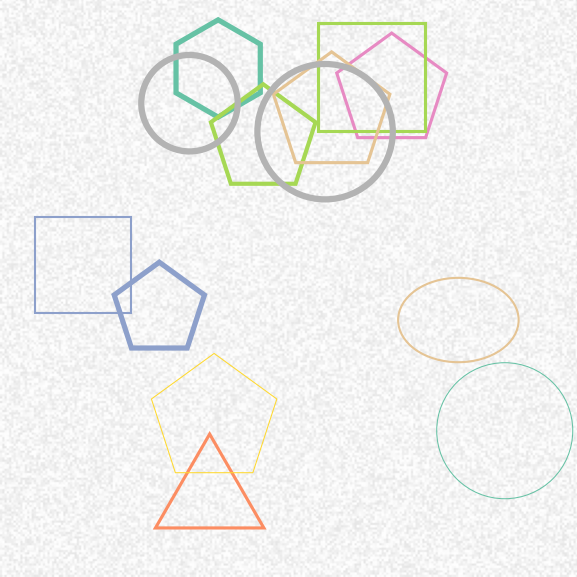[{"shape": "hexagon", "thickness": 2.5, "radius": 0.42, "center": [0.378, 0.881]}, {"shape": "circle", "thickness": 0.5, "radius": 0.59, "center": [0.874, 0.253]}, {"shape": "triangle", "thickness": 1.5, "radius": 0.54, "center": [0.363, 0.139]}, {"shape": "pentagon", "thickness": 2.5, "radius": 0.41, "center": [0.276, 0.463]}, {"shape": "square", "thickness": 1, "radius": 0.42, "center": [0.143, 0.54]}, {"shape": "pentagon", "thickness": 1.5, "radius": 0.5, "center": [0.678, 0.842]}, {"shape": "pentagon", "thickness": 2, "radius": 0.48, "center": [0.456, 0.758]}, {"shape": "square", "thickness": 1.5, "radius": 0.47, "center": [0.643, 0.866]}, {"shape": "pentagon", "thickness": 0.5, "radius": 0.57, "center": [0.371, 0.273]}, {"shape": "pentagon", "thickness": 1.5, "radius": 0.53, "center": [0.574, 0.803]}, {"shape": "oval", "thickness": 1, "radius": 0.52, "center": [0.794, 0.445]}, {"shape": "circle", "thickness": 3, "radius": 0.59, "center": [0.563, 0.771]}, {"shape": "circle", "thickness": 3, "radius": 0.42, "center": [0.328, 0.82]}]